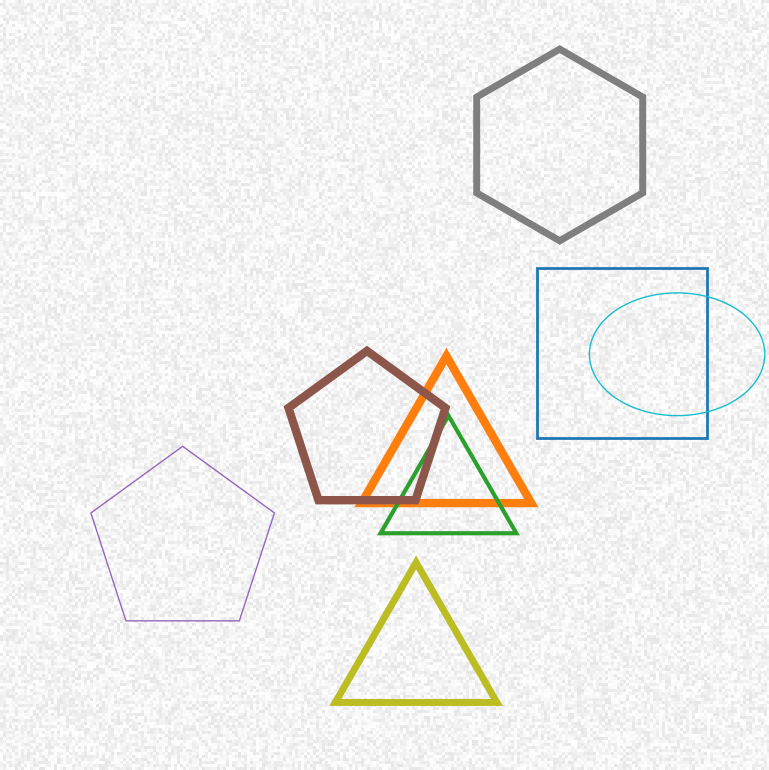[{"shape": "square", "thickness": 1, "radius": 0.55, "center": [0.807, 0.541]}, {"shape": "triangle", "thickness": 3, "radius": 0.64, "center": [0.58, 0.41]}, {"shape": "triangle", "thickness": 1.5, "radius": 0.51, "center": [0.582, 0.358]}, {"shape": "pentagon", "thickness": 0.5, "radius": 0.63, "center": [0.237, 0.295]}, {"shape": "pentagon", "thickness": 3, "radius": 0.54, "center": [0.477, 0.437]}, {"shape": "hexagon", "thickness": 2.5, "radius": 0.62, "center": [0.727, 0.812]}, {"shape": "triangle", "thickness": 2.5, "radius": 0.61, "center": [0.54, 0.148]}, {"shape": "oval", "thickness": 0.5, "radius": 0.57, "center": [0.879, 0.54]}]